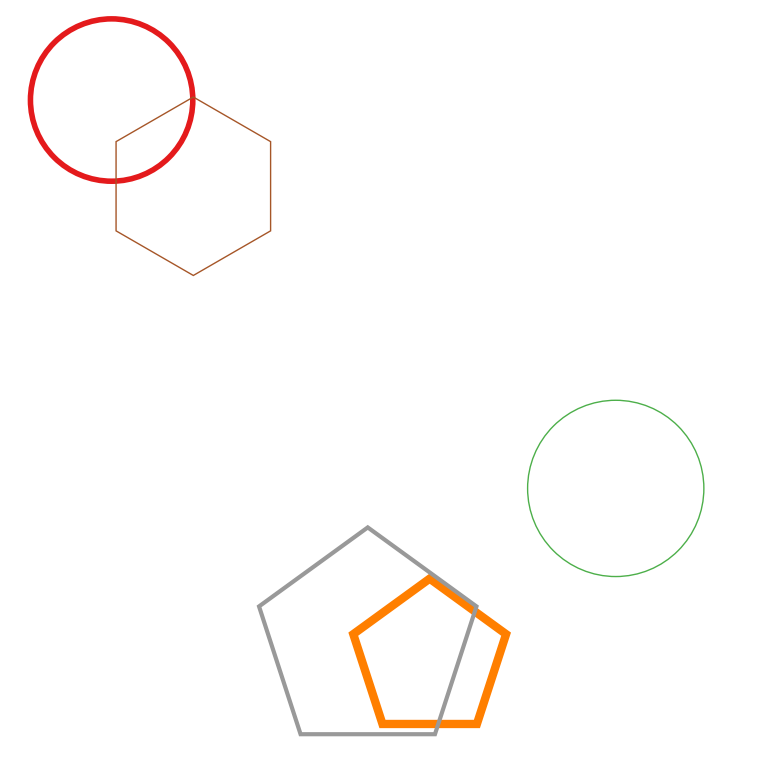[{"shape": "circle", "thickness": 2, "radius": 0.53, "center": [0.145, 0.87]}, {"shape": "circle", "thickness": 0.5, "radius": 0.57, "center": [0.8, 0.366]}, {"shape": "pentagon", "thickness": 3, "radius": 0.52, "center": [0.558, 0.144]}, {"shape": "hexagon", "thickness": 0.5, "radius": 0.58, "center": [0.251, 0.758]}, {"shape": "pentagon", "thickness": 1.5, "radius": 0.74, "center": [0.478, 0.167]}]